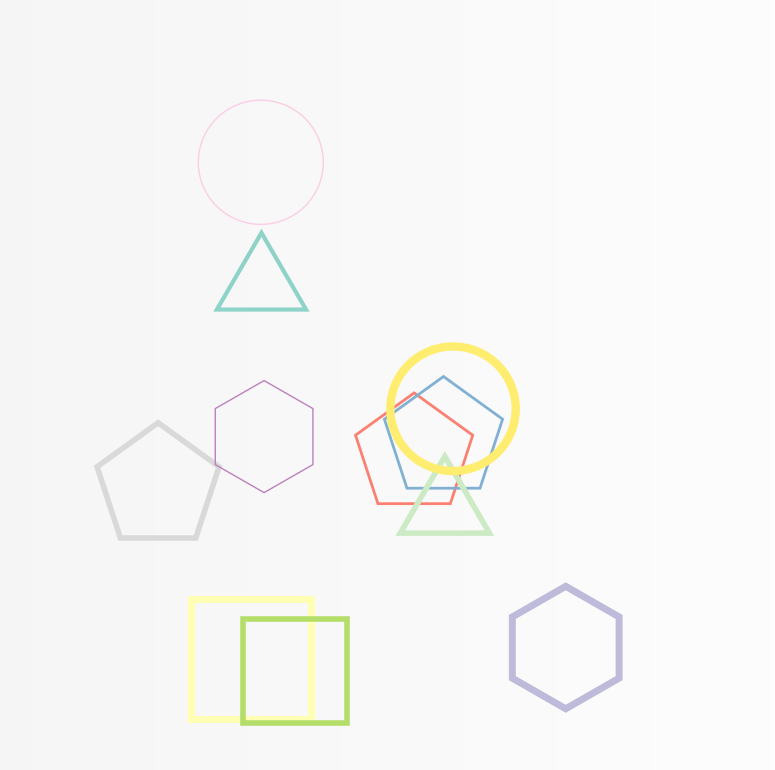[{"shape": "triangle", "thickness": 1.5, "radius": 0.33, "center": [0.337, 0.631]}, {"shape": "square", "thickness": 2.5, "radius": 0.39, "center": [0.324, 0.144]}, {"shape": "hexagon", "thickness": 2.5, "radius": 0.4, "center": [0.73, 0.159]}, {"shape": "pentagon", "thickness": 1, "radius": 0.4, "center": [0.534, 0.41]}, {"shape": "pentagon", "thickness": 1, "radius": 0.4, "center": [0.572, 0.431]}, {"shape": "square", "thickness": 2, "radius": 0.34, "center": [0.381, 0.128]}, {"shape": "circle", "thickness": 0.5, "radius": 0.4, "center": [0.337, 0.789]}, {"shape": "pentagon", "thickness": 2, "radius": 0.41, "center": [0.204, 0.368]}, {"shape": "hexagon", "thickness": 0.5, "radius": 0.36, "center": [0.341, 0.433]}, {"shape": "triangle", "thickness": 2, "radius": 0.33, "center": [0.574, 0.341]}, {"shape": "circle", "thickness": 3, "radius": 0.4, "center": [0.585, 0.469]}]